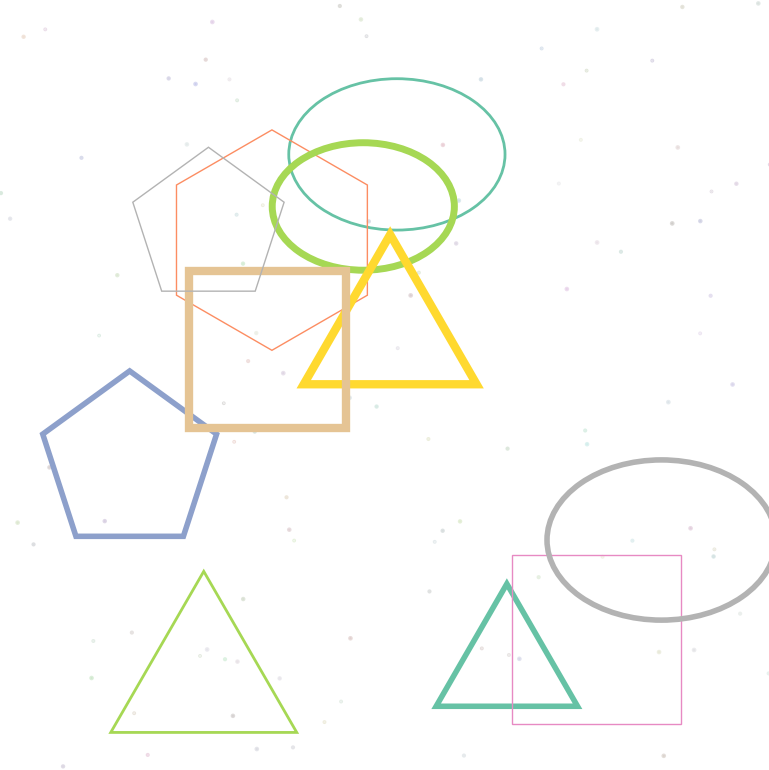[{"shape": "triangle", "thickness": 2, "radius": 0.53, "center": [0.658, 0.136]}, {"shape": "oval", "thickness": 1, "radius": 0.7, "center": [0.515, 0.799]}, {"shape": "hexagon", "thickness": 0.5, "radius": 0.72, "center": [0.353, 0.688]}, {"shape": "pentagon", "thickness": 2, "radius": 0.59, "center": [0.168, 0.4]}, {"shape": "square", "thickness": 0.5, "radius": 0.55, "center": [0.775, 0.169]}, {"shape": "oval", "thickness": 2.5, "radius": 0.59, "center": [0.472, 0.732]}, {"shape": "triangle", "thickness": 1, "radius": 0.7, "center": [0.265, 0.119]}, {"shape": "triangle", "thickness": 3, "radius": 0.65, "center": [0.507, 0.566]}, {"shape": "square", "thickness": 3, "radius": 0.51, "center": [0.347, 0.546]}, {"shape": "pentagon", "thickness": 0.5, "radius": 0.52, "center": [0.271, 0.705]}, {"shape": "oval", "thickness": 2, "radius": 0.74, "center": [0.859, 0.299]}]